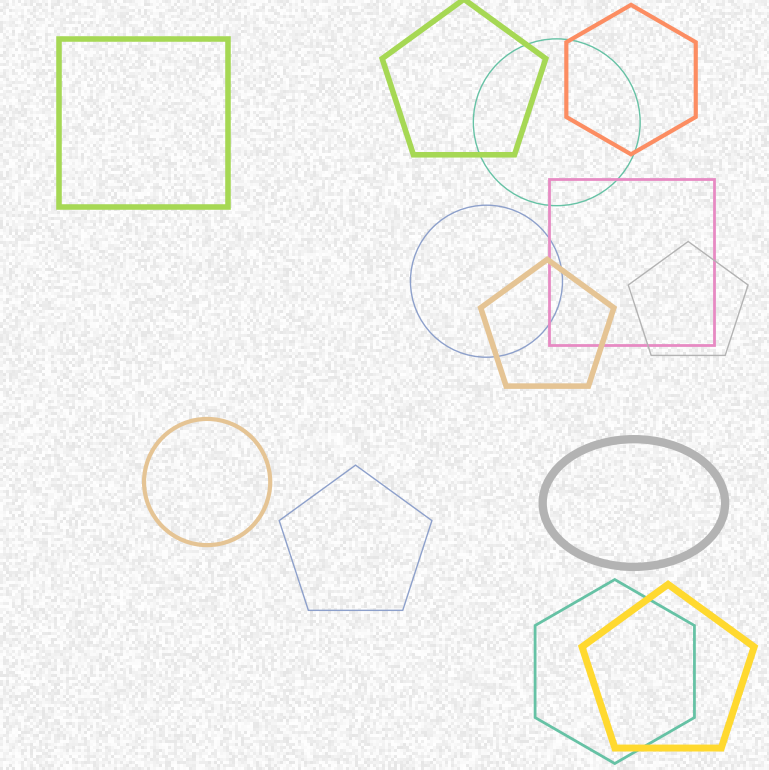[{"shape": "circle", "thickness": 0.5, "radius": 0.54, "center": [0.723, 0.841]}, {"shape": "hexagon", "thickness": 1, "radius": 0.6, "center": [0.798, 0.128]}, {"shape": "hexagon", "thickness": 1.5, "radius": 0.49, "center": [0.82, 0.897]}, {"shape": "circle", "thickness": 0.5, "radius": 0.49, "center": [0.632, 0.635]}, {"shape": "pentagon", "thickness": 0.5, "radius": 0.52, "center": [0.462, 0.292]}, {"shape": "square", "thickness": 1, "radius": 0.54, "center": [0.82, 0.66]}, {"shape": "square", "thickness": 2, "radius": 0.55, "center": [0.186, 0.84]}, {"shape": "pentagon", "thickness": 2, "radius": 0.56, "center": [0.603, 0.889]}, {"shape": "pentagon", "thickness": 2.5, "radius": 0.59, "center": [0.868, 0.124]}, {"shape": "circle", "thickness": 1.5, "radius": 0.41, "center": [0.269, 0.374]}, {"shape": "pentagon", "thickness": 2, "radius": 0.45, "center": [0.711, 0.572]}, {"shape": "oval", "thickness": 3, "radius": 0.59, "center": [0.823, 0.347]}, {"shape": "pentagon", "thickness": 0.5, "radius": 0.41, "center": [0.894, 0.605]}]